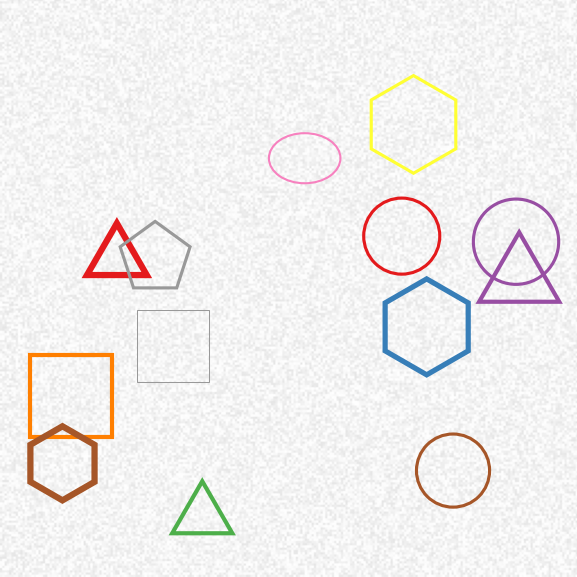[{"shape": "circle", "thickness": 1.5, "radius": 0.33, "center": [0.696, 0.59]}, {"shape": "triangle", "thickness": 3, "radius": 0.3, "center": [0.202, 0.553]}, {"shape": "hexagon", "thickness": 2.5, "radius": 0.42, "center": [0.739, 0.433]}, {"shape": "triangle", "thickness": 2, "radius": 0.3, "center": [0.35, 0.106]}, {"shape": "triangle", "thickness": 2, "radius": 0.4, "center": [0.899, 0.517]}, {"shape": "circle", "thickness": 1.5, "radius": 0.37, "center": [0.894, 0.581]}, {"shape": "square", "thickness": 2, "radius": 0.36, "center": [0.122, 0.313]}, {"shape": "hexagon", "thickness": 1.5, "radius": 0.42, "center": [0.716, 0.784]}, {"shape": "circle", "thickness": 1.5, "radius": 0.32, "center": [0.784, 0.184]}, {"shape": "hexagon", "thickness": 3, "radius": 0.32, "center": [0.108, 0.197]}, {"shape": "oval", "thickness": 1, "radius": 0.31, "center": [0.528, 0.725]}, {"shape": "pentagon", "thickness": 1.5, "radius": 0.32, "center": [0.269, 0.552]}, {"shape": "square", "thickness": 0.5, "radius": 0.31, "center": [0.3, 0.399]}]